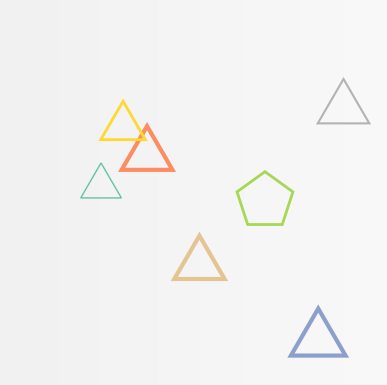[{"shape": "triangle", "thickness": 1, "radius": 0.3, "center": [0.261, 0.516]}, {"shape": "triangle", "thickness": 3, "radius": 0.38, "center": [0.38, 0.597]}, {"shape": "triangle", "thickness": 3, "radius": 0.41, "center": [0.821, 0.117]}, {"shape": "pentagon", "thickness": 2, "radius": 0.38, "center": [0.684, 0.478]}, {"shape": "triangle", "thickness": 2, "radius": 0.33, "center": [0.318, 0.671]}, {"shape": "triangle", "thickness": 3, "radius": 0.37, "center": [0.515, 0.313]}, {"shape": "triangle", "thickness": 1.5, "radius": 0.38, "center": [0.887, 0.718]}]